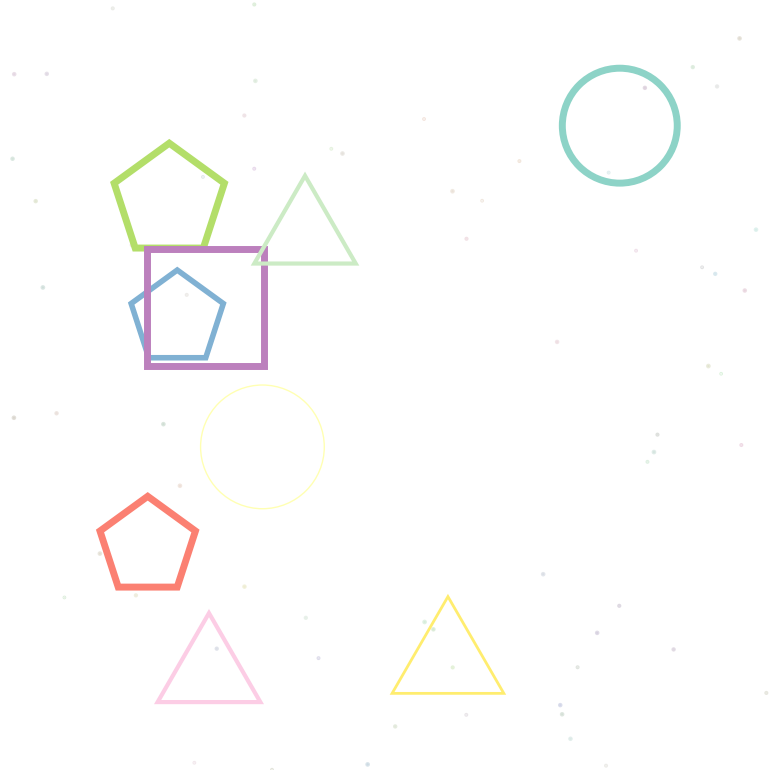[{"shape": "circle", "thickness": 2.5, "radius": 0.37, "center": [0.805, 0.837]}, {"shape": "circle", "thickness": 0.5, "radius": 0.4, "center": [0.341, 0.42]}, {"shape": "pentagon", "thickness": 2.5, "radius": 0.33, "center": [0.192, 0.29]}, {"shape": "pentagon", "thickness": 2, "radius": 0.31, "center": [0.23, 0.586]}, {"shape": "pentagon", "thickness": 2.5, "radius": 0.38, "center": [0.22, 0.739]}, {"shape": "triangle", "thickness": 1.5, "radius": 0.39, "center": [0.271, 0.127]}, {"shape": "square", "thickness": 2.5, "radius": 0.38, "center": [0.267, 0.601]}, {"shape": "triangle", "thickness": 1.5, "radius": 0.38, "center": [0.396, 0.696]}, {"shape": "triangle", "thickness": 1, "radius": 0.42, "center": [0.582, 0.141]}]